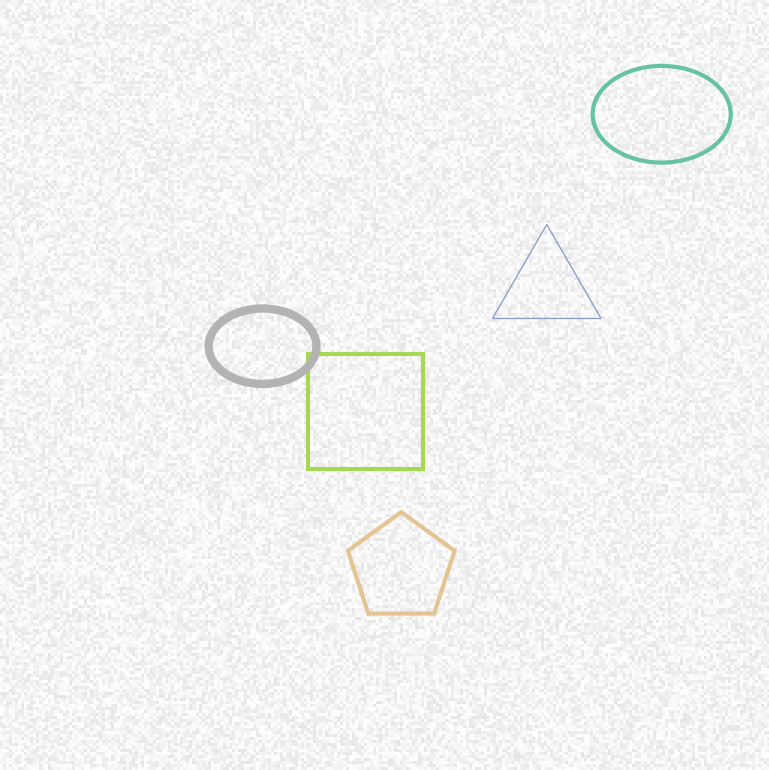[{"shape": "oval", "thickness": 1.5, "radius": 0.45, "center": [0.859, 0.852]}, {"shape": "triangle", "thickness": 0.5, "radius": 0.41, "center": [0.71, 0.627]}, {"shape": "square", "thickness": 1.5, "radius": 0.37, "center": [0.475, 0.466]}, {"shape": "pentagon", "thickness": 1.5, "radius": 0.36, "center": [0.521, 0.262]}, {"shape": "oval", "thickness": 3, "radius": 0.35, "center": [0.341, 0.55]}]